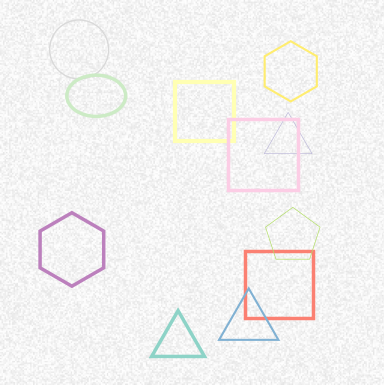[{"shape": "triangle", "thickness": 2.5, "radius": 0.4, "center": [0.463, 0.114]}, {"shape": "square", "thickness": 3, "radius": 0.38, "center": [0.53, 0.711]}, {"shape": "triangle", "thickness": 0.5, "radius": 0.36, "center": [0.748, 0.637]}, {"shape": "square", "thickness": 2.5, "radius": 0.44, "center": [0.725, 0.261]}, {"shape": "triangle", "thickness": 1.5, "radius": 0.45, "center": [0.646, 0.162]}, {"shape": "pentagon", "thickness": 0.5, "radius": 0.37, "center": [0.76, 0.387]}, {"shape": "square", "thickness": 2.5, "radius": 0.46, "center": [0.683, 0.599]}, {"shape": "circle", "thickness": 1, "radius": 0.38, "center": [0.206, 0.871]}, {"shape": "hexagon", "thickness": 2.5, "radius": 0.48, "center": [0.187, 0.352]}, {"shape": "oval", "thickness": 2.5, "radius": 0.38, "center": [0.25, 0.751]}, {"shape": "hexagon", "thickness": 1.5, "radius": 0.39, "center": [0.755, 0.815]}]